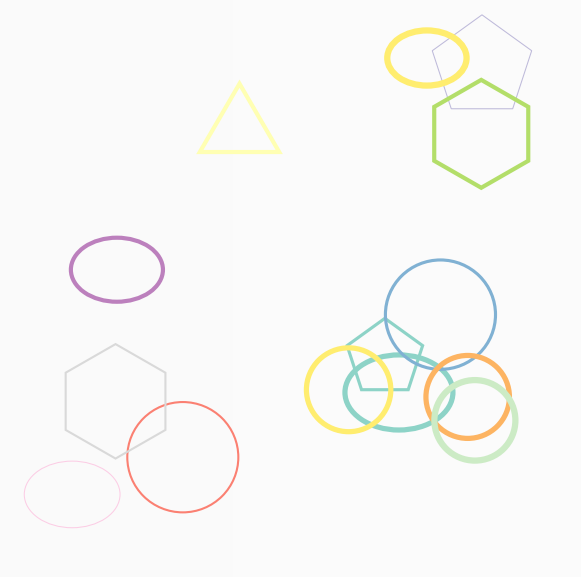[{"shape": "oval", "thickness": 2.5, "radius": 0.46, "center": [0.686, 0.32]}, {"shape": "pentagon", "thickness": 1.5, "radius": 0.34, "center": [0.662, 0.38]}, {"shape": "triangle", "thickness": 2, "radius": 0.39, "center": [0.412, 0.775]}, {"shape": "pentagon", "thickness": 0.5, "radius": 0.45, "center": [0.829, 0.884]}, {"shape": "circle", "thickness": 1, "radius": 0.48, "center": [0.315, 0.207]}, {"shape": "circle", "thickness": 1.5, "radius": 0.47, "center": [0.758, 0.454]}, {"shape": "circle", "thickness": 2.5, "radius": 0.36, "center": [0.805, 0.312]}, {"shape": "hexagon", "thickness": 2, "radius": 0.47, "center": [0.828, 0.767]}, {"shape": "oval", "thickness": 0.5, "radius": 0.41, "center": [0.124, 0.143]}, {"shape": "hexagon", "thickness": 1, "radius": 0.5, "center": [0.199, 0.304]}, {"shape": "oval", "thickness": 2, "radius": 0.4, "center": [0.201, 0.532]}, {"shape": "circle", "thickness": 3, "radius": 0.35, "center": [0.817, 0.271]}, {"shape": "circle", "thickness": 2.5, "radius": 0.36, "center": [0.6, 0.324]}, {"shape": "oval", "thickness": 3, "radius": 0.34, "center": [0.734, 0.899]}]